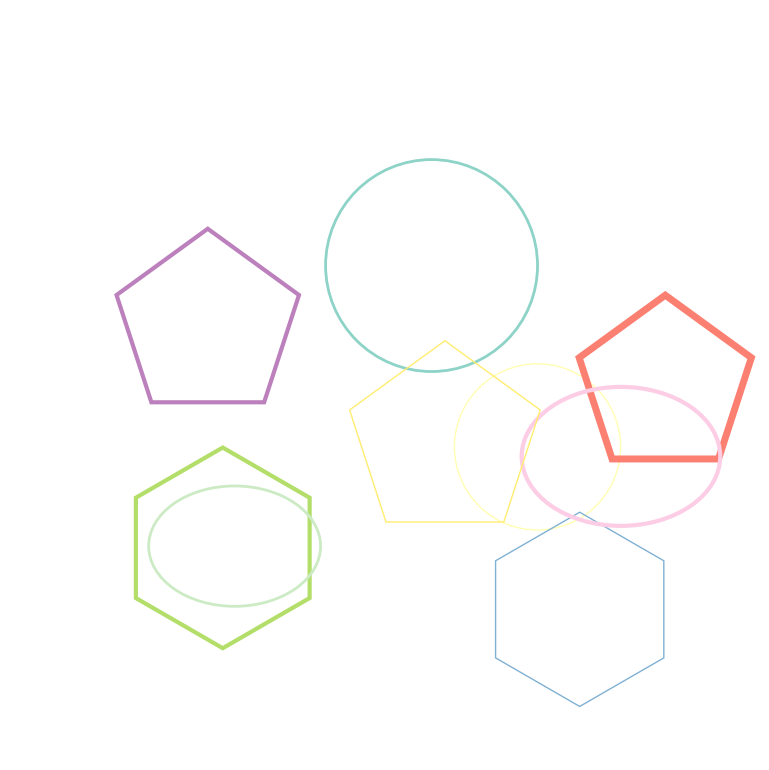[{"shape": "circle", "thickness": 1, "radius": 0.69, "center": [0.56, 0.655]}, {"shape": "circle", "thickness": 0.5, "radius": 0.54, "center": [0.698, 0.42]}, {"shape": "pentagon", "thickness": 2.5, "radius": 0.59, "center": [0.864, 0.499]}, {"shape": "hexagon", "thickness": 0.5, "radius": 0.63, "center": [0.753, 0.209]}, {"shape": "hexagon", "thickness": 1.5, "radius": 0.65, "center": [0.289, 0.288]}, {"shape": "oval", "thickness": 1.5, "radius": 0.64, "center": [0.806, 0.407]}, {"shape": "pentagon", "thickness": 1.5, "radius": 0.62, "center": [0.27, 0.578]}, {"shape": "oval", "thickness": 1, "radius": 0.56, "center": [0.305, 0.291]}, {"shape": "pentagon", "thickness": 0.5, "radius": 0.65, "center": [0.578, 0.427]}]